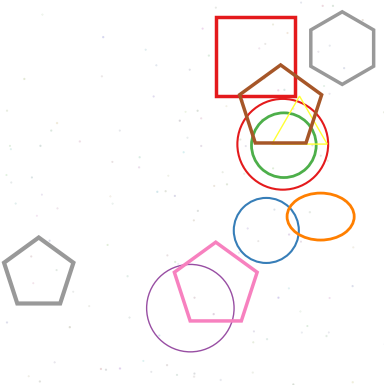[{"shape": "square", "thickness": 2.5, "radius": 0.51, "center": [0.664, 0.854]}, {"shape": "circle", "thickness": 1.5, "radius": 0.59, "center": [0.734, 0.625]}, {"shape": "circle", "thickness": 1.5, "radius": 0.42, "center": [0.692, 0.401]}, {"shape": "circle", "thickness": 2, "radius": 0.42, "center": [0.737, 0.623]}, {"shape": "circle", "thickness": 1, "radius": 0.57, "center": [0.494, 0.2]}, {"shape": "oval", "thickness": 2, "radius": 0.44, "center": [0.833, 0.437]}, {"shape": "triangle", "thickness": 1, "radius": 0.42, "center": [0.778, 0.667]}, {"shape": "pentagon", "thickness": 2.5, "radius": 0.56, "center": [0.729, 0.719]}, {"shape": "pentagon", "thickness": 2.5, "radius": 0.57, "center": [0.56, 0.258]}, {"shape": "hexagon", "thickness": 2.5, "radius": 0.47, "center": [0.889, 0.875]}, {"shape": "pentagon", "thickness": 3, "radius": 0.47, "center": [0.101, 0.288]}]